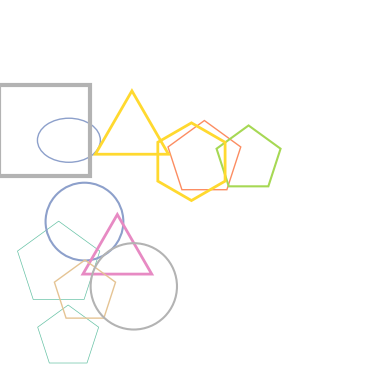[{"shape": "pentagon", "thickness": 0.5, "radius": 0.56, "center": [0.152, 0.313]}, {"shape": "pentagon", "thickness": 0.5, "radius": 0.42, "center": [0.177, 0.124]}, {"shape": "pentagon", "thickness": 1, "radius": 0.5, "center": [0.531, 0.588]}, {"shape": "circle", "thickness": 1.5, "radius": 0.5, "center": [0.219, 0.424]}, {"shape": "oval", "thickness": 1, "radius": 0.41, "center": [0.179, 0.636]}, {"shape": "triangle", "thickness": 2, "radius": 0.52, "center": [0.305, 0.34]}, {"shape": "pentagon", "thickness": 1.5, "radius": 0.44, "center": [0.646, 0.587]}, {"shape": "hexagon", "thickness": 2, "radius": 0.5, "center": [0.497, 0.58]}, {"shape": "triangle", "thickness": 2, "radius": 0.55, "center": [0.343, 0.654]}, {"shape": "pentagon", "thickness": 1, "radius": 0.42, "center": [0.221, 0.241]}, {"shape": "circle", "thickness": 1.5, "radius": 0.56, "center": [0.348, 0.256]}, {"shape": "square", "thickness": 3, "radius": 0.59, "center": [0.116, 0.661]}]